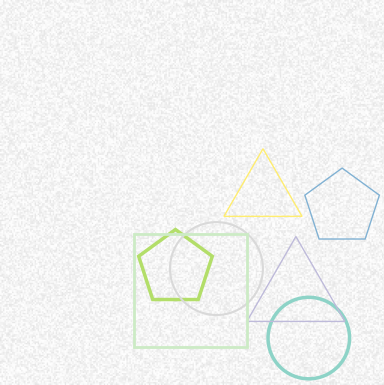[{"shape": "circle", "thickness": 2.5, "radius": 0.53, "center": [0.802, 0.122]}, {"shape": "triangle", "thickness": 1, "radius": 0.74, "center": [0.769, 0.239]}, {"shape": "pentagon", "thickness": 1, "radius": 0.51, "center": [0.889, 0.462]}, {"shape": "pentagon", "thickness": 2.5, "radius": 0.5, "center": [0.456, 0.303]}, {"shape": "circle", "thickness": 1.5, "radius": 0.6, "center": [0.562, 0.302]}, {"shape": "square", "thickness": 2, "radius": 0.74, "center": [0.495, 0.246]}, {"shape": "triangle", "thickness": 1, "radius": 0.59, "center": [0.683, 0.497]}]